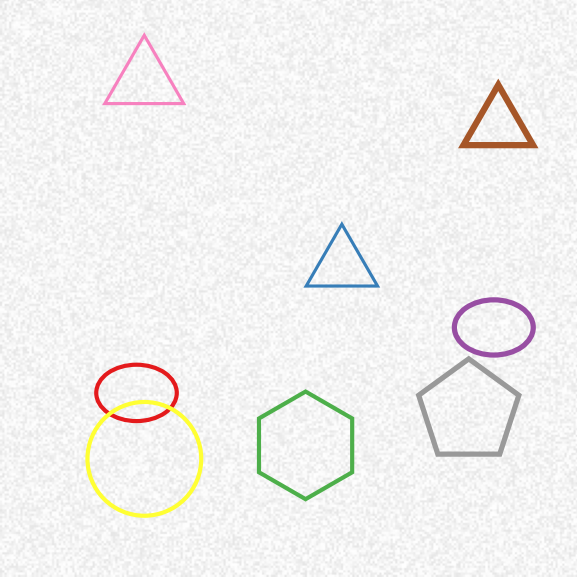[{"shape": "oval", "thickness": 2, "radius": 0.35, "center": [0.236, 0.319]}, {"shape": "triangle", "thickness": 1.5, "radius": 0.36, "center": [0.592, 0.54]}, {"shape": "hexagon", "thickness": 2, "radius": 0.47, "center": [0.529, 0.228]}, {"shape": "oval", "thickness": 2.5, "radius": 0.34, "center": [0.855, 0.432]}, {"shape": "circle", "thickness": 2, "radius": 0.49, "center": [0.25, 0.205]}, {"shape": "triangle", "thickness": 3, "radius": 0.35, "center": [0.863, 0.783]}, {"shape": "triangle", "thickness": 1.5, "radius": 0.39, "center": [0.25, 0.859]}, {"shape": "pentagon", "thickness": 2.5, "radius": 0.46, "center": [0.812, 0.287]}]